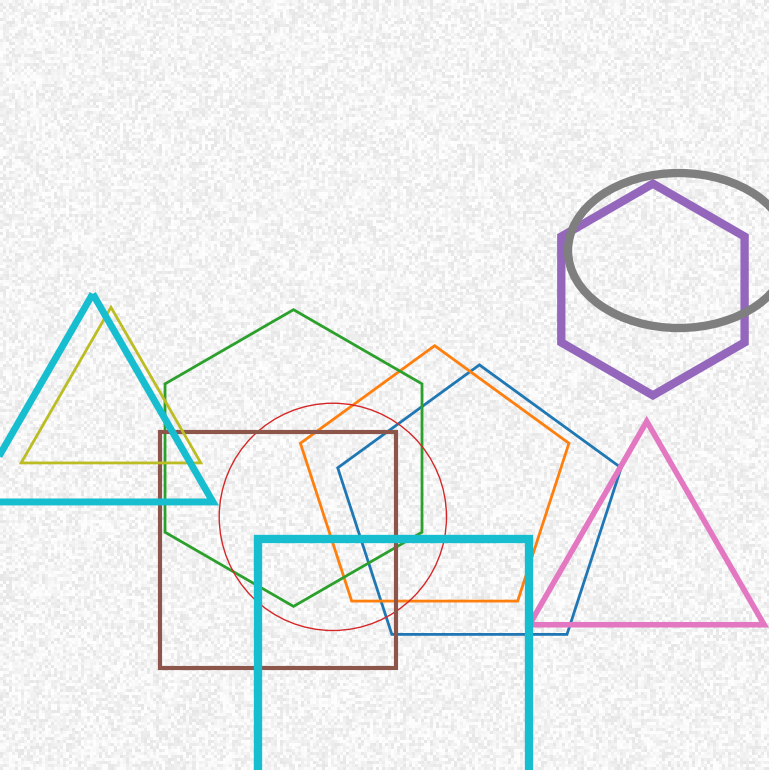[{"shape": "pentagon", "thickness": 1, "radius": 0.97, "center": [0.623, 0.333]}, {"shape": "pentagon", "thickness": 1, "radius": 0.92, "center": [0.565, 0.368]}, {"shape": "hexagon", "thickness": 1, "radius": 0.96, "center": [0.381, 0.405]}, {"shape": "circle", "thickness": 0.5, "radius": 0.74, "center": [0.432, 0.329]}, {"shape": "hexagon", "thickness": 3, "radius": 0.69, "center": [0.848, 0.624]}, {"shape": "square", "thickness": 1.5, "radius": 0.76, "center": [0.361, 0.286]}, {"shape": "triangle", "thickness": 2, "radius": 0.88, "center": [0.84, 0.277]}, {"shape": "oval", "thickness": 3, "radius": 0.72, "center": [0.881, 0.675]}, {"shape": "triangle", "thickness": 1, "radius": 0.67, "center": [0.144, 0.466]}, {"shape": "triangle", "thickness": 2.5, "radius": 0.9, "center": [0.12, 0.438]}, {"shape": "square", "thickness": 3, "radius": 0.88, "center": [0.511, 0.124]}]